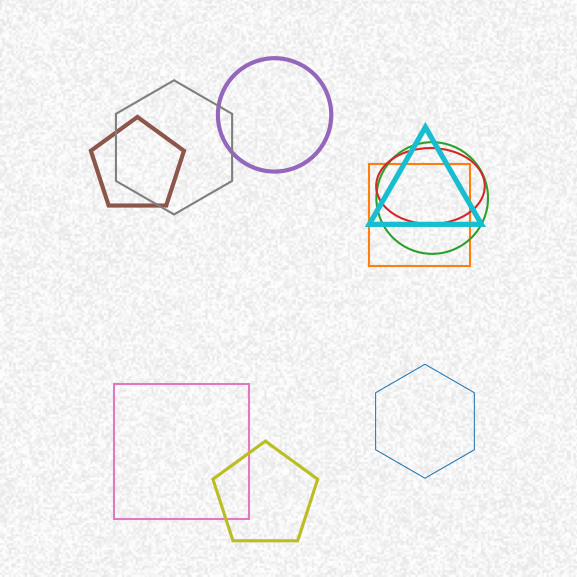[{"shape": "hexagon", "thickness": 0.5, "radius": 0.49, "center": [0.736, 0.27]}, {"shape": "square", "thickness": 1, "radius": 0.44, "center": [0.727, 0.627]}, {"shape": "circle", "thickness": 1, "radius": 0.48, "center": [0.748, 0.656]}, {"shape": "oval", "thickness": 1, "radius": 0.47, "center": [0.745, 0.677]}, {"shape": "circle", "thickness": 2, "radius": 0.49, "center": [0.475, 0.8]}, {"shape": "pentagon", "thickness": 2, "radius": 0.42, "center": [0.238, 0.712]}, {"shape": "square", "thickness": 1, "radius": 0.58, "center": [0.314, 0.217]}, {"shape": "hexagon", "thickness": 1, "radius": 0.58, "center": [0.301, 0.744]}, {"shape": "pentagon", "thickness": 1.5, "radius": 0.48, "center": [0.459, 0.14]}, {"shape": "triangle", "thickness": 2.5, "radius": 0.56, "center": [0.737, 0.667]}]